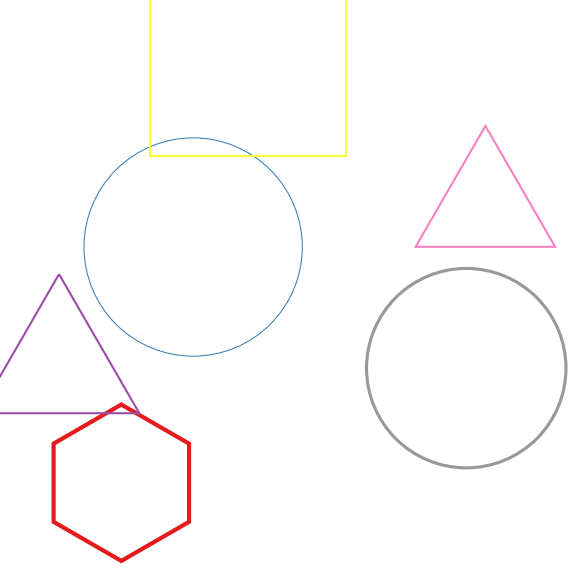[{"shape": "hexagon", "thickness": 2, "radius": 0.68, "center": [0.21, 0.163]}, {"shape": "circle", "thickness": 0.5, "radius": 0.95, "center": [0.334, 0.571]}, {"shape": "triangle", "thickness": 1, "radius": 0.8, "center": [0.102, 0.364]}, {"shape": "square", "thickness": 1, "radius": 0.85, "center": [0.43, 0.898]}, {"shape": "triangle", "thickness": 1, "radius": 0.7, "center": [0.841, 0.642]}, {"shape": "circle", "thickness": 1.5, "radius": 0.86, "center": [0.807, 0.362]}]